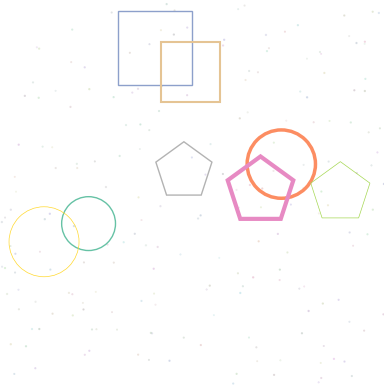[{"shape": "circle", "thickness": 1, "radius": 0.35, "center": [0.23, 0.419]}, {"shape": "circle", "thickness": 2.5, "radius": 0.44, "center": [0.731, 0.574]}, {"shape": "square", "thickness": 1, "radius": 0.48, "center": [0.402, 0.876]}, {"shape": "pentagon", "thickness": 3, "radius": 0.45, "center": [0.677, 0.504]}, {"shape": "pentagon", "thickness": 0.5, "radius": 0.4, "center": [0.884, 0.499]}, {"shape": "circle", "thickness": 0.5, "radius": 0.45, "center": [0.114, 0.372]}, {"shape": "square", "thickness": 1.5, "radius": 0.39, "center": [0.495, 0.813]}, {"shape": "pentagon", "thickness": 1, "radius": 0.38, "center": [0.478, 0.555]}]